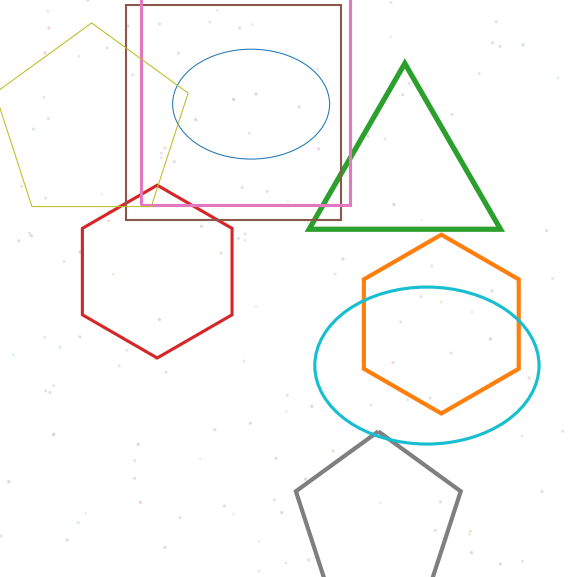[{"shape": "oval", "thickness": 0.5, "radius": 0.68, "center": [0.435, 0.819]}, {"shape": "hexagon", "thickness": 2, "radius": 0.77, "center": [0.764, 0.438]}, {"shape": "triangle", "thickness": 2.5, "radius": 0.96, "center": [0.701, 0.698]}, {"shape": "hexagon", "thickness": 1.5, "radius": 0.75, "center": [0.272, 0.529]}, {"shape": "square", "thickness": 1, "radius": 0.93, "center": [0.405, 0.804]}, {"shape": "square", "thickness": 1.5, "radius": 0.91, "center": [0.425, 0.826]}, {"shape": "pentagon", "thickness": 2, "radius": 0.75, "center": [0.655, 0.102]}, {"shape": "pentagon", "thickness": 0.5, "radius": 0.88, "center": [0.159, 0.784]}, {"shape": "oval", "thickness": 1.5, "radius": 0.97, "center": [0.739, 0.366]}]